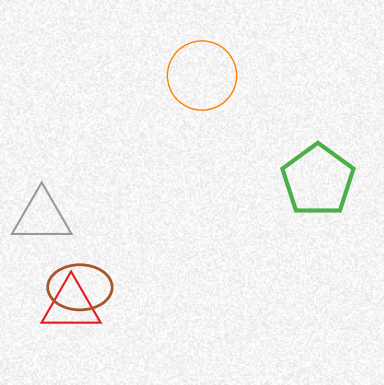[{"shape": "triangle", "thickness": 1.5, "radius": 0.44, "center": [0.185, 0.206]}, {"shape": "pentagon", "thickness": 3, "radius": 0.49, "center": [0.826, 0.532]}, {"shape": "circle", "thickness": 1, "radius": 0.45, "center": [0.525, 0.804]}, {"shape": "oval", "thickness": 2, "radius": 0.42, "center": [0.208, 0.254]}, {"shape": "triangle", "thickness": 1.5, "radius": 0.45, "center": [0.108, 0.437]}]